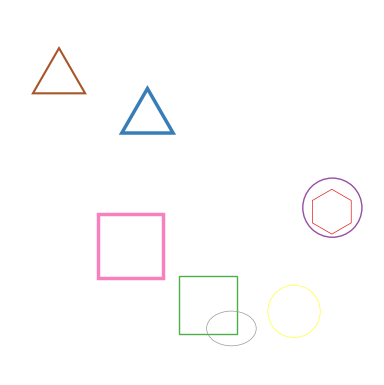[{"shape": "hexagon", "thickness": 0.5, "radius": 0.29, "center": [0.862, 0.45]}, {"shape": "triangle", "thickness": 2.5, "radius": 0.38, "center": [0.383, 0.693]}, {"shape": "square", "thickness": 1, "radius": 0.38, "center": [0.539, 0.208]}, {"shape": "circle", "thickness": 1, "radius": 0.38, "center": [0.863, 0.461]}, {"shape": "circle", "thickness": 0.5, "radius": 0.34, "center": [0.764, 0.191]}, {"shape": "triangle", "thickness": 1.5, "radius": 0.39, "center": [0.153, 0.797]}, {"shape": "square", "thickness": 2.5, "radius": 0.42, "center": [0.339, 0.361]}, {"shape": "oval", "thickness": 0.5, "radius": 0.32, "center": [0.601, 0.147]}]